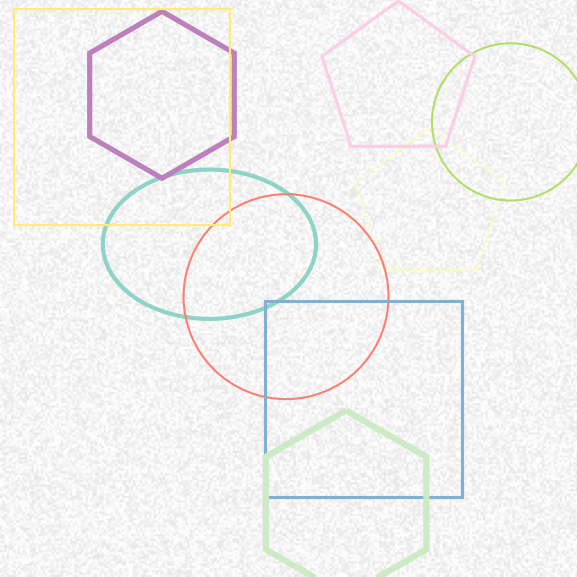[{"shape": "oval", "thickness": 2, "radius": 0.92, "center": [0.363, 0.576]}, {"shape": "pentagon", "thickness": 0.5, "radius": 0.68, "center": [0.744, 0.641]}, {"shape": "circle", "thickness": 1, "radius": 0.89, "center": [0.495, 0.485]}, {"shape": "square", "thickness": 1.5, "radius": 0.85, "center": [0.629, 0.308]}, {"shape": "circle", "thickness": 1, "radius": 0.68, "center": [0.884, 0.788]}, {"shape": "pentagon", "thickness": 1.5, "radius": 0.7, "center": [0.69, 0.858]}, {"shape": "hexagon", "thickness": 2.5, "radius": 0.72, "center": [0.28, 0.835]}, {"shape": "hexagon", "thickness": 3, "radius": 0.8, "center": [0.599, 0.128]}, {"shape": "square", "thickness": 1, "radius": 0.94, "center": [0.212, 0.796]}]